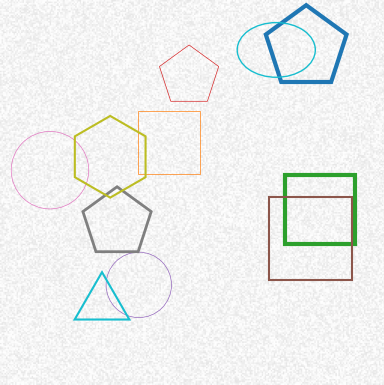[{"shape": "pentagon", "thickness": 3, "radius": 0.55, "center": [0.795, 0.876]}, {"shape": "square", "thickness": 0.5, "radius": 0.41, "center": [0.439, 0.63]}, {"shape": "square", "thickness": 3, "radius": 0.45, "center": [0.831, 0.455]}, {"shape": "pentagon", "thickness": 0.5, "radius": 0.4, "center": [0.491, 0.802]}, {"shape": "circle", "thickness": 0.5, "radius": 0.42, "center": [0.36, 0.26]}, {"shape": "square", "thickness": 1.5, "radius": 0.54, "center": [0.807, 0.381]}, {"shape": "circle", "thickness": 0.5, "radius": 0.5, "center": [0.13, 0.558]}, {"shape": "pentagon", "thickness": 2, "radius": 0.47, "center": [0.304, 0.422]}, {"shape": "hexagon", "thickness": 1.5, "radius": 0.53, "center": [0.286, 0.593]}, {"shape": "oval", "thickness": 1, "radius": 0.51, "center": [0.718, 0.87]}, {"shape": "triangle", "thickness": 1.5, "radius": 0.41, "center": [0.265, 0.211]}]